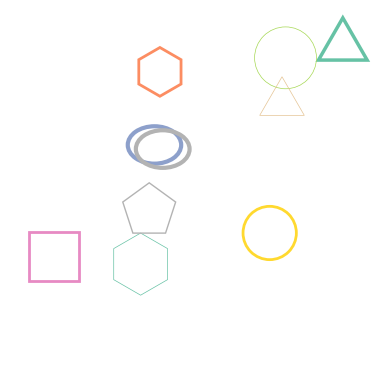[{"shape": "hexagon", "thickness": 0.5, "radius": 0.4, "center": [0.365, 0.314]}, {"shape": "triangle", "thickness": 2.5, "radius": 0.37, "center": [0.89, 0.88]}, {"shape": "hexagon", "thickness": 2, "radius": 0.32, "center": [0.415, 0.813]}, {"shape": "oval", "thickness": 3, "radius": 0.35, "center": [0.401, 0.623]}, {"shape": "square", "thickness": 2, "radius": 0.32, "center": [0.14, 0.334]}, {"shape": "circle", "thickness": 0.5, "radius": 0.4, "center": [0.742, 0.85]}, {"shape": "circle", "thickness": 2, "radius": 0.35, "center": [0.701, 0.395]}, {"shape": "triangle", "thickness": 0.5, "radius": 0.33, "center": [0.732, 0.734]}, {"shape": "oval", "thickness": 3, "radius": 0.35, "center": [0.423, 0.613]}, {"shape": "pentagon", "thickness": 1, "radius": 0.36, "center": [0.388, 0.453]}]